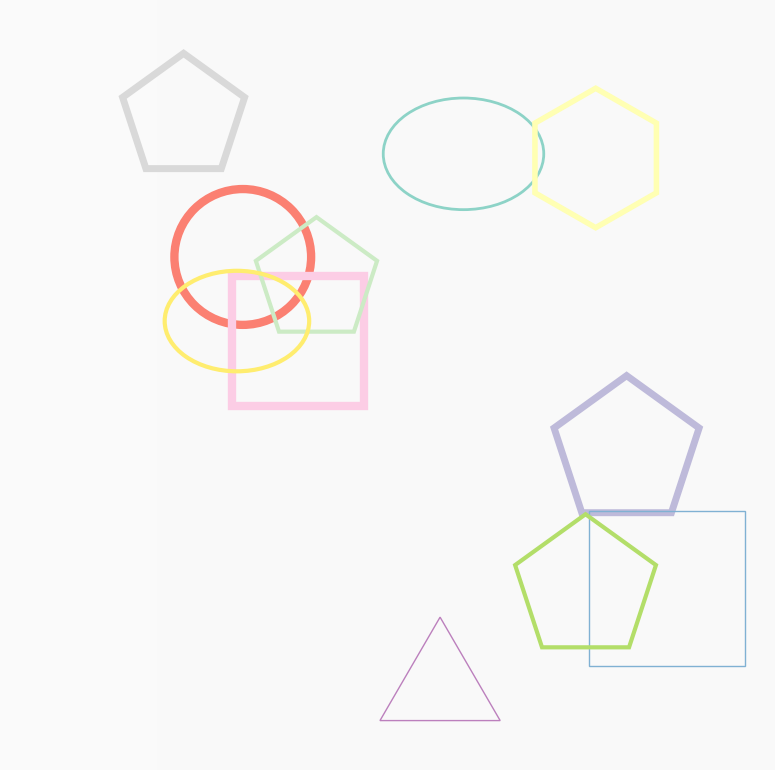[{"shape": "oval", "thickness": 1, "radius": 0.52, "center": [0.598, 0.8]}, {"shape": "hexagon", "thickness": 2, "radius": 0.45, "center": [0.769, 0.795]}, {"shape": "pentagon", "thickness": 2.5, "radius": 0.49, "center": [0.809, 0.414]}, {"shape": "circle", "thickness": 3, "radius": 0.44, "center": [0.313, 0.666]}, {"shape": "square", "thickness": 0.5, "radius": 0.5, "center": [0.86, 0.236]}, {"shape": "pentagon", "thickness": 1.5, "radius": 0.48, "center": [0.756, 0.237]}, {"shape": "square", "thickness": 3, "radius": 0.42, "center": [0.385, 0.557]}, {"shape": "pentagon", "thickness": 2.5, "radius": 0.41, "center": [0.237, 0.848]}, {"shape": "triangle", "thickness": 0.5, "radius": 0.45, "center": [0.568, 0.109]}, {"shape": "pentagon", "thickness": 1.5, "radius": 0.41, "center": [0.408, 0.636]}, {"shape": "oval", "thickness": 1.5, "radius": 0.47, "center": [0.306, 0.583]}]